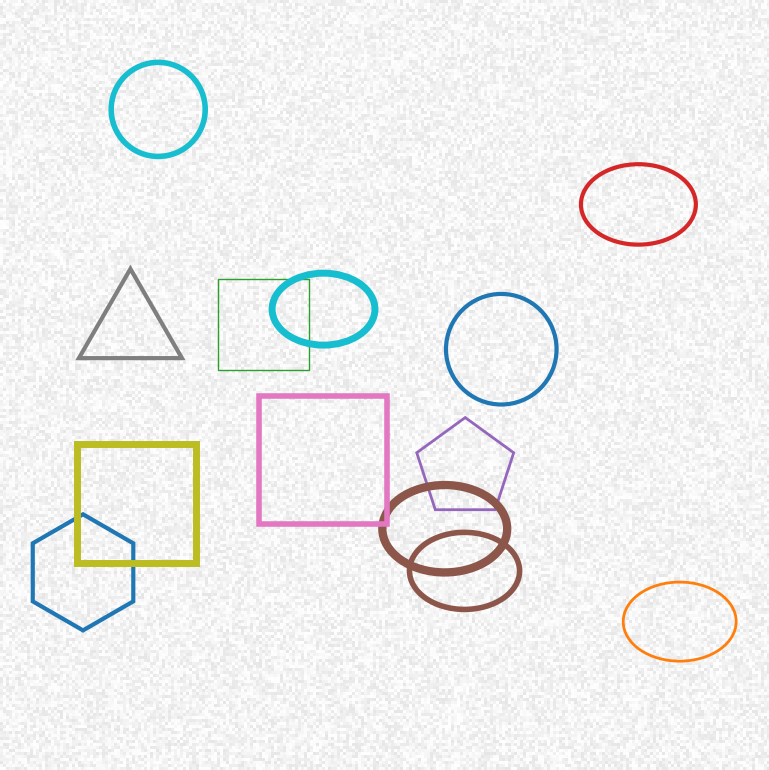[{"shape": "circle", "thickness": 1.5, "radius": 0.36, "center": [0.651, 0.546]}, {"shape": "hexagon", "thickness": 1.5, "radius": 0.38, "center": [0.108, 0.257]}, {"shape": "oval", "thickness": 1, "radius": 0.37, "center": [0.883, 0.193]}, {"shape": "square", "thickness": 0.5, "radius": 0.29, "center": [0.342, 0.579]}, {"shape": "oval", "thickness": 1.5, "radius": 0.37, "center": [0.829, 0.735]}, {"shape": "pentagon", "thickness": 1, "radius": 0.33, "center": [0.604, 0.392]}, {"shape": "oval", "thickness": 3, "radius": 0.41, "center": [0.578, 0.313]}, {"shape": "oval", "thickness": 2, "radius": 0.36, "center": [0.603, 0.259]}, {"shape": "square", "thickness": 2, "radius": 0.42, "center": [0.42, 0.402]}, {"shape": "triangle", "thickness": 1.5, "radius": 0.39, "center": [0.169, 0.574]}, {"shape": "square", "thickness": 2.5, "radius": 0.39, "center": [0.178, 0.346]}, {"shape": "circle", "thickness": 2, "radius": 0.31, "center": [0.205, 0.858]}, {"shape": "oval", "thickness": 2.5, "radius": 0.33, "center": [0.42, 0.599]}]